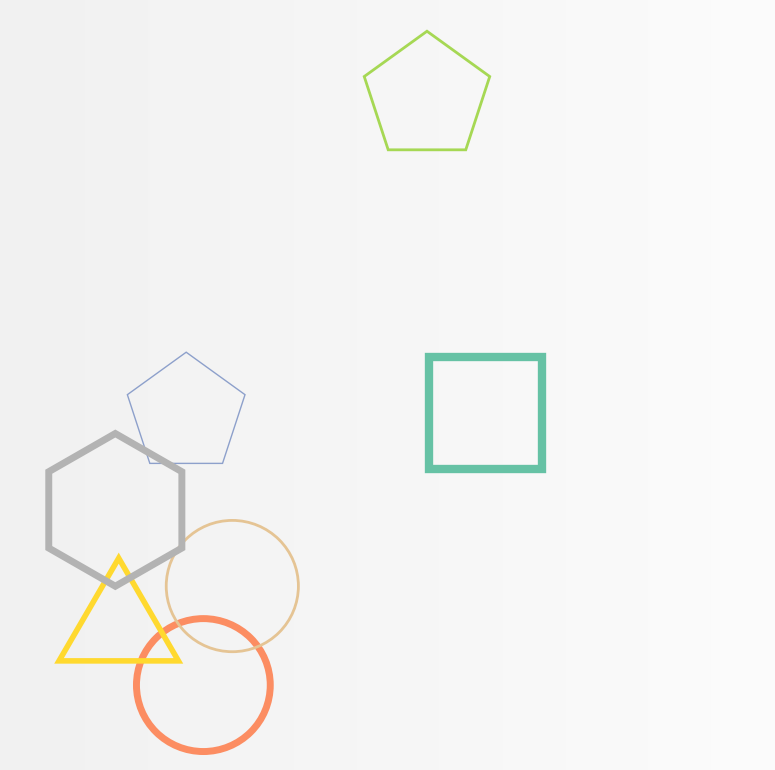[{"shape": "square", "thickness": 3, "radius": 0.36, "center": [0.626, 0.464]}, {"shape": "circle", "thickness": 2.5, "radius": 0.43, "center": [0.262, 0.11]}, {"shape": "pentagon", "thickness": 0.5, "radius": 0.4, "center": [0.24, 0.463]}, {"shape": "pentagon", "thickness": 1, "radius": 0.43, "center": [0.551, 0.874]}, {"shape": "triangle", "thickness": 2, "radius": 0.44, "center": [0.153, 0.186]}, {"shape": "circle", "thickness": 1, "radius": 0.43, "center": [0.3, 0.239]}, {"shape": "hexagon", "thickness": 2.5, "radius": 0.5, "center": [0.149, 0.338]}]